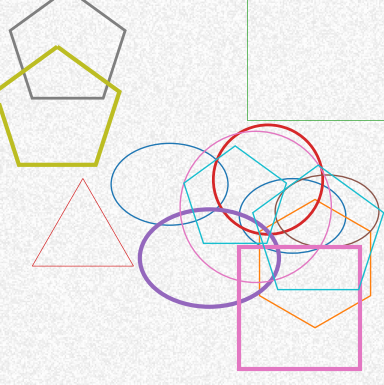[{"shape": "oval", "thickness": 1, "radius": 0.76, "center": [0.44, 0.521]}, {"shape": "oval", "thickness": 1, "radius": 0.69, "center": [0.76, 0.439]}, {"shape": "hexagon", "thickness": 1, "radius": 0.83, "center": [0.818, 0.315]}, {"shape": "square", "thickness": 0.5, "radius": 0.99, "center": [0.839, 0.885]}, {"shape": "circle", "thickness": 2, "radius": 0.71, "center": [0.696, 0.533]}, {"shape": "triangle", "thickness": 0.5, "radius": 0.76, "center": [0.215, 0.385]}, {"shape": "oval", "thickness": 3, "radius": 0.9, "center": [0.544, 0.33]}, {"shape": "oval", "thickness": 1, "radius": 0.67, "center": [0.849, 0.451]}, {"shape": "circle", "thickness": 1, "radius": 0.98, "center": [0.664, 0.463]}, {"shape": "square", "thickness": 3, "radius": 0.79, "center": [0.778, 0.2]}, {"shape": "pentagon", "thickness": 2, "radius": 0.79, "center": [0.176, 0.872]}, {"shape": "pentagon", "thickness": 3, "radius": 0.85, "center": [0.149, 0.709]}, {"shape": "pentagon", "thickness": 1, "radius": 0.89, "center": [0.827, 0.392]}, {"shape": "pentagon", "thickness": 1, "radius": 0.7, "center": [0.611, 0.481]}]